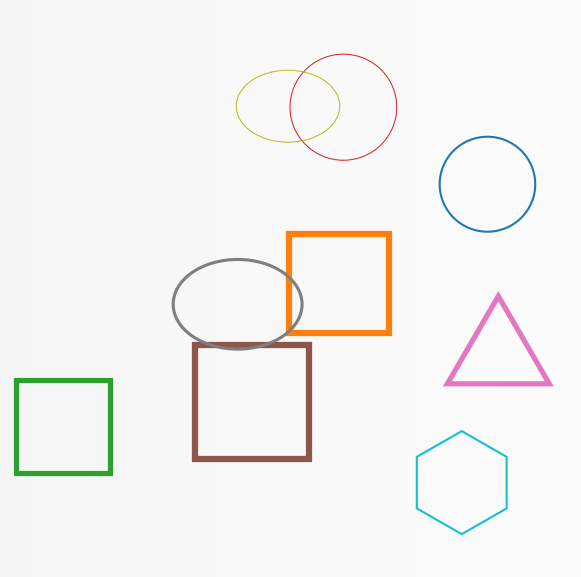[{"shape": "circle", "thickness": 1, "radius": 0.41, "center": [0.839, 0.68]}, {"shape": "square", "thickness": 3, "radius": 0.43, "center": [0.583, 0.509]}, {"shape": "square", "thickness": 2.5, "radius": 0.41, "center": [0.109, 0.26]}, {"shape": "circle", "thickness": 0.5, "radius": 0.46, "center": [0.591, 0.813]}, {"shape": "square", "thickness": 3, "radius": 0.49, "center": [0.434, 0.303]}, {"shape": "triangle", "thickness": 2.5, "radius": 0.51, "center": [0.857, 0.385]}, {"shape": "oval", "thickness": 1.5, "radius": 0.55, "center": [0.409, 0.472]}, {"shape": "oval", "thickness": 0.5, "radius": 0.45, "center": [0.495, 0.815]}, {"shape": "hexagon", "thickness": 1, "radius": 0.45, "center": [0.794, 0.163]}]